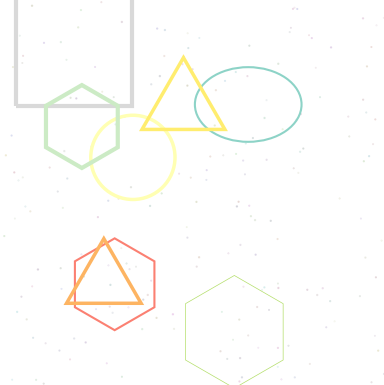[{"shape": "oval", "thickness": 1.5, "radius": 0.69, "center": [0.645, 0.729]}, {"shape": "circle", "thickness": 2.5, "radius": 0.55, "center": [0.345, 0.591]}, {"shape": "hexagon", "thickness": 1.5, "radius": 0.6, "center": [0.298, 0.262]}, {"shape": "triangle", "thickness": 2.5, "radius": 0.56, "center": [0.27, 0.268]}, {"shape": "hexagon", "thickness": 0.5, "radius": 0.73, "center": [0.609, 0.138]}, {"shape": "square", "thickness": 3, "radius": 0.75, "center": [0.192, 0.874]}, {"shape": "hexagon", "thickness": 3, "radius": 0.54, "center": [0.213, 0.671]}, {"shape": "triangle", "thickness": 2.5, "radius": 0.62, "center": [0.477, 0.726]}]